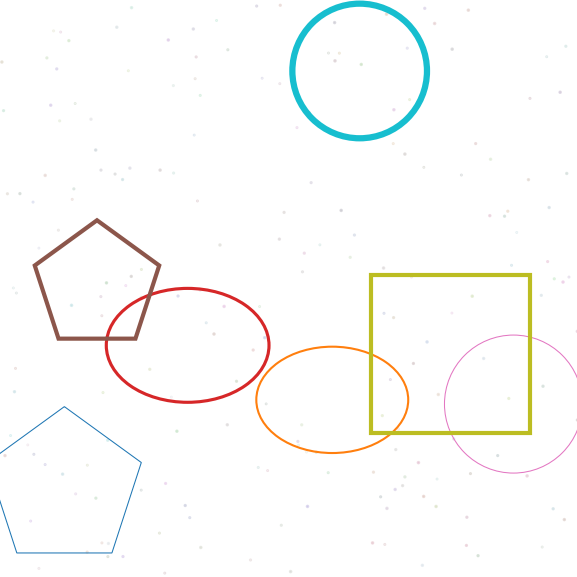[{"shape": "pentagon", "thickness": 0.5, "radius": 0.7, "center": [0.111, 0.155]}, {"shape": "oval", "thickness": 1, "radius": 0.66, "center": [0.575, 0.307]}, {"shape": "oval", "thickness": 1.5, "radius": 0.7, "center": [0.325, 0.401]}, {"shape": "pentagon", "thickness": 2, "radius": 0.57, "center": [0.168, 0.504]}, {"shape": "circle", "thickness": 0.5, "radius": 0.6, "center": [0.889, 0.299]}, {"shape": "square", "thickness": 2, "radius": 0.69, "center": [0.78, 0.386]}, {"shape": "circle", "thickness": 3, "radius": 0.58, "center": [0.623, 0.876]}]